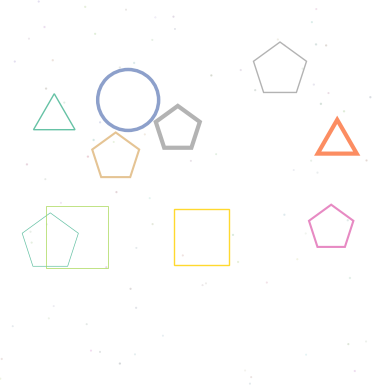[{"shape": "pentagon", "thickness": 0.5, "radius": 0.38, "center": [0.131, 0.37]}, {"shape": "triangle", "thickness": 1, "radius": 0.31, "center": [0.141, 0.694]}, {"shape": "triangle", "thickness": 3, "radius": 0.29, "center": [0.876, 0.63]}, {"shape": "circle", "thickness": 2.5, "radius": 0.4, "center": [0.333, 0.74]}, {"shape": "pentagon", "thickness": 1.5, "radius": 0.3, "center": [0.86, 0.408]}, {"shape": "square", "thickness": 0.5, "radius": 0.4, "center": [0.2, 0.384]}, {"shape": "square", "thickness": 1, "radius": 0.36, "center": [0.523, 0.385]}, {"shape": "pentagon", "thickness": 1.5, "radius": 0.32, "center": [0.301, 0.592]}, {"shape": "pentagon", "thickness": 1, "radius": 0.36, "center": [0.727, 0.818]}, {"shape": "pentagon", "thickness": 3, "radius": 0.3, "center": [0.462, 0.665]}]